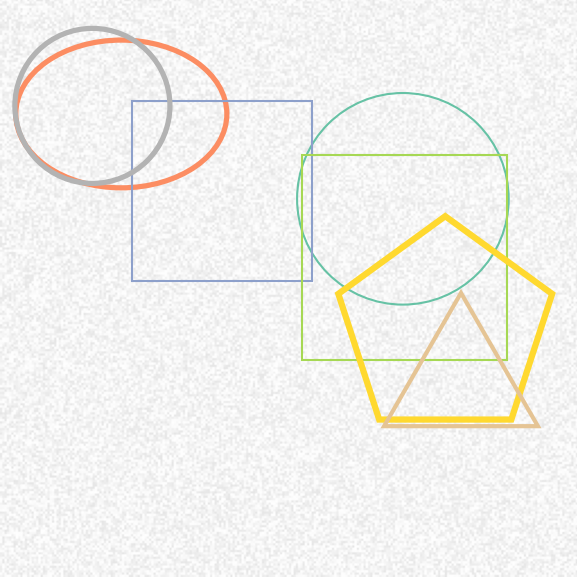[{"shape": "circle", "thickness": 1, "radius": 0.92, "center": [0.698, 0.655]}, {"shape": "oval", "thickness": 2.5, "radius": 0.91, "center": [0.21, 0.802]}, {"shape": "square", "thickness": 1, "radius": 0.78, "center": [0.384, 0.668]}, {"shape": "square", "thickness": 1, "radius": 0.89, "center": [0.7, 0.554]}, {"shape": "pentagon", "thickness": 3, "radius": 0.97, "center": [0.771, 0.43]}, {"shape": "triangle", "thickness": 2, "radius": 0.77, "center": [0.798, 0.338]}, {"shape": "circle", "thickness": 2.5, "radius": 0.67, "center": [0.16, 0.816]}]